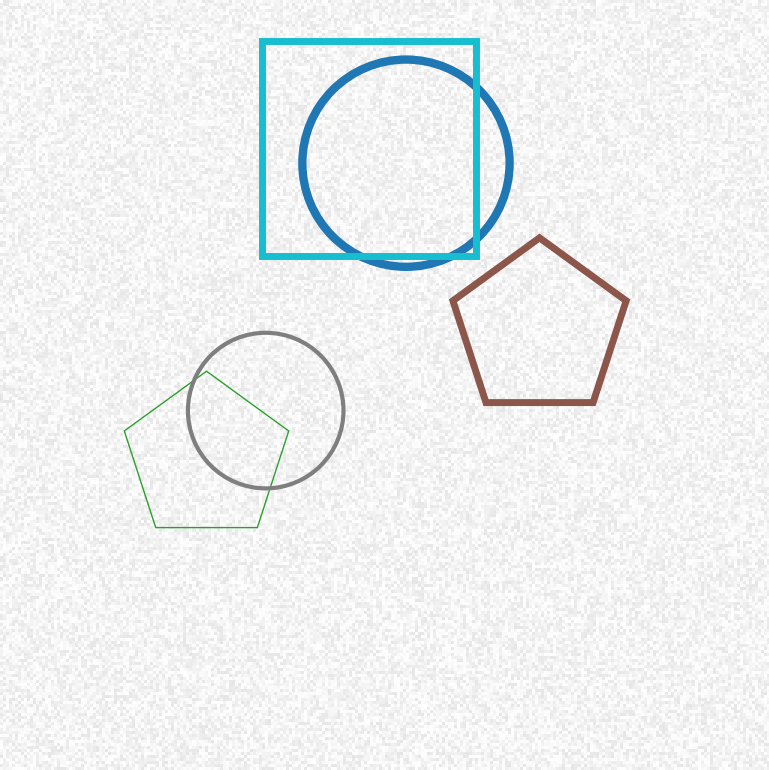[{"shape": "circle", "thickness": 3, "radius": 0.67, "center": [0.527, 0.788]}, {"shape": "pentagon", "thickness": 0.5, "radius": 0.56, "center": [0.268, 0.406]}, {"shape": "pentagon", "thickness": 2.5, "radius": 0.59, "center": [0.701, 0.573]}, {"shape": "circle", "thickness": 1.5, "radius": 0.51, "center": [0.345, 0.467]}, {"shape": "square", "thickness": 2.5, "radius": 0.7, "center": [0.479, 0.807]}]